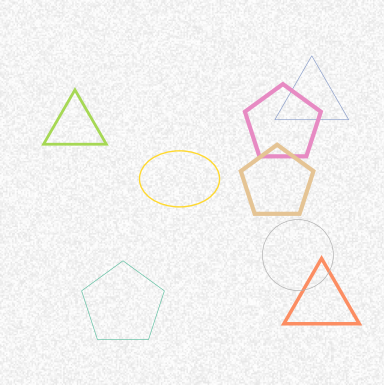[{"shape": "pentagon", "thickness": 0.5, "radius": 0.57, "center": [0.319, 0.21]}, {"shape": "triangle", "thickness": 2.5, "radius": 0.57, "center": [0.835, 0.216]}, {"shape": "triangle", "thickness": 0.5, "radius": 0.55, "center": [0.81, 0.744]}, {"shape": "pentagon", "thickness": 3, "radius": 0.52, "center": [0.735, 0.678]}, {"shape": "triangle", "thickness": 2, "radius": 0.47, "center": [0.195, 0.672]}, {"shape": "oval", "thickness": 1, "radius": 0.52, "center": [0.466, 0.535]}, {"shape": "pentagon", "thickness": 3, "radius": 0.5, "center": [0.72, 0.525]}, {"shape": "circle", "thickness": 0.5, "radius": 0.46, "center": [0.774, 0.338]}]